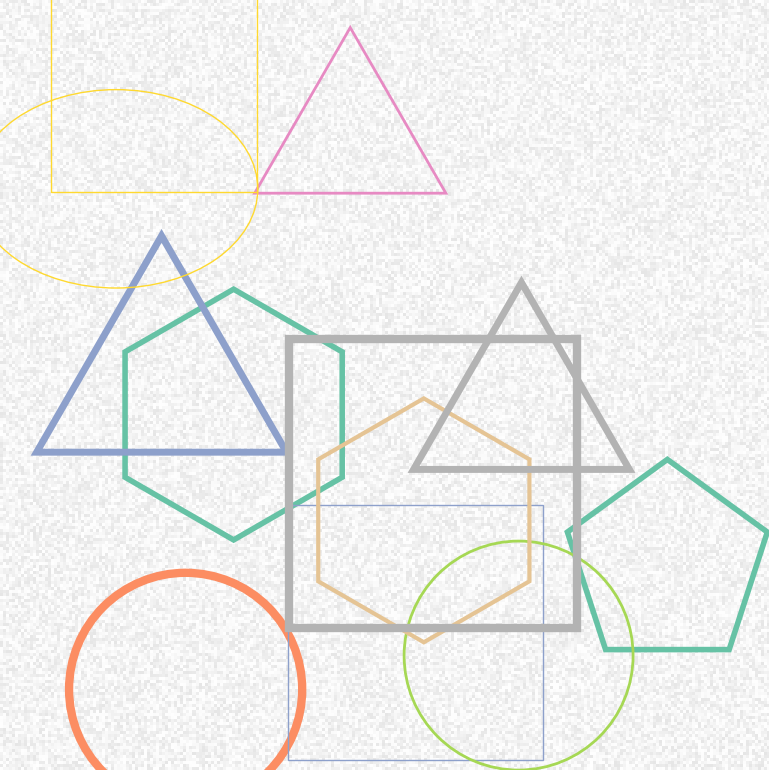[{"shape": "pentagon", "thickness": 2, "radius": 0.68, "center": [0.867, 0.267]}, {"shape": "hexagon", "thickness": 2, "radius": 0.81, "center": [0.303, 0.462]}, {"shape": "circle", "thickness": 3, "radius": 0.76, "center": [0.241, 0.105]}, {"shape": "square", "thickness": 0.5, "radius": 0.83, "center": [0.539, 0.179]}, {"shape": "triangle", "thickness": 2.5, "radius": 0.94, "center": [0.21, 0.506]}, {"shape": "triangle", "thickness": 1, "radius": 0.72, "center": [0.455, 0.821]}, {"shape": "circle", "thickness": 1, "radius": 0.74, "center": [0.674, 0.149]}, {"shape": "oval", "thickness": 0.5, "radius": 0.92, "center": [0.151, 0.755]}, {"shape": "square", "thickness": 0.5, "radius": 0.67, "center": [0.2, 0.884]}, {"shape": "hexagon", "thickness": 1.5, "radius": 0.79, "center": [0.55, 0.324]}, {"shape": "triangle", "thickness": 2.5, "radius": 0.81, "center": [0.677, 0.471]}, {"shape": "square", "thickness": 3, "radius": 0.94, "center": [0.563, 0.372]}]